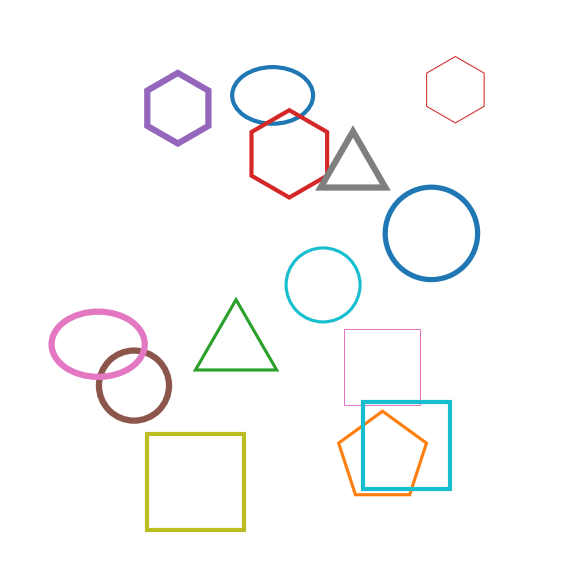[{"shape": "circle", "thickness": 2.5, "radius": 0.4, "center": [0.747, 0.595]}, {"shape": "oval", "thickness": 2, "radius": 0.35, "center": [0.472, 0.834]}, {"shape": "pentagon", "thickness": 1.5, "radius": 0.4, "center": [0.662, 0.207]}, {"shape": "triangle", "thickness": 1.5, "radius": 0.41, "center": [0.409, 0.399]}, {"shape": "hexagon", "thickness": 2, "radius": 0.38, "center": [0.501, 0.733]}, {"shape": "hexagon", "thickness": 0.5, "radius": 0.29, "center": [0.789, 0.844]}, {"shape": "hexagon", "thickness": 3, "radius": 0.31, "center": [0.308, 0.812]}, {"shape": "circle", "thickness": 3, "radius": 0.3, "center": [0.232, 0.331]}, {"shape": "oval", "thickness": 3, "radius": 0.4, "center": [0.17, 0.403]}, {"shape": "square", "thickness": 0.5, "radius": 0.33, "center": [0.661, 0.364]}, {"shape": "triangle", "thickness": 3, "radius": 0.32, "center": [0.611, 0.707]}, {"shape": "square", "thickness": 2, "radius": 0.42, "center": [0.339, 0.164]}, {"shape": "square", "thickness": 2, "radius": 0.38, "center": [0.704, 0.228]}, {"shape": "circle", "thickness": 1.5, "radius": 0.32, "center": [0.559, 0.506]}]